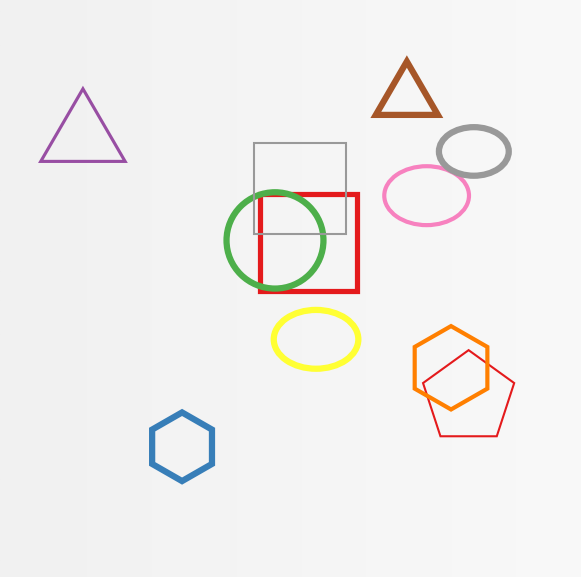[{"shape": "pentagon", "thickness": 1, "radius": 0.41, "center": [0.806, 0.31]}, {"shape": "square", "thickness": 2.5, "radius": 0.42, "center": [0.531, 0.579]}, {"shape": "hexagon", "thickness": 3, "radius": 0.3, "center": [0.313, 0.226]}, {"shape": "circle", "thickness": 3, "radius": 0.42, "center": [0.473, 0.583]}, {"shape": "triangle", "thickness": 1.5, "radius": 0.42, "center": [0.143, 0.762]}, {"shape": "hexagon", "thickness": 2, "radius": 0.36, "center": [0.776, 0.362]}, {"shape": "oval", "thickness": 3, "radius": 0.36, "center": [0.544, 0.412]}, {"shape": "triangle", "thickness": 3, "radius": 0.31, "center": [0.7, 0.831]}, {"shape": "oval", "thickness": 2, "radius": 0.36, "center": [0.734, 0.66]}, {"shape": "square", "thickness": 1, "radius": 0.4, "center": [0.516, 0.673]}, {"shape": "oval", "thickness": 3, "radius": 0.3, "center": [0.815, 0.737]}]